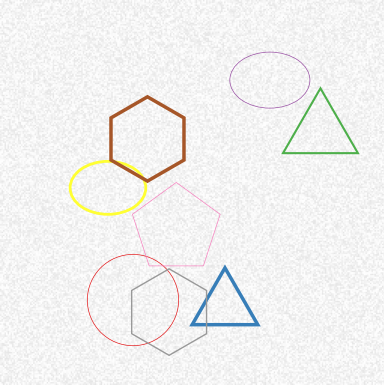[{"shape": "circle", "thickness": 0.5, "radius": 0.59, "center": [0.345, 0.221]}, {"shape": "triangle", "thickness": 2.5, "radius": 0.49, "center": [0.584, 0.206]}, {"shape": "triangle", "thickness": 1.5, "radius": 0.56, "center": [0.832, 0.658]}, {"shape": "oval", "thickness": 0.5, "radius": 0.52, "center": [0.701, 0.792]}, {"shape": "oval", "thickness": 2, "radius": 0.49, "center": [0.28, 0.512]}, {"shape": "hexagon", "thickness": 2.5, "radius": 0.55, "center": [0.383, 0.639]}, {"shape": "pentagon", "thickness": 0.5, "radius": 0.6, "center": [0.458, 0.406]}, {"shape": "hexagon", "thickness": 1, "radius": 0.56, "center": [0.439, 0.189]}]